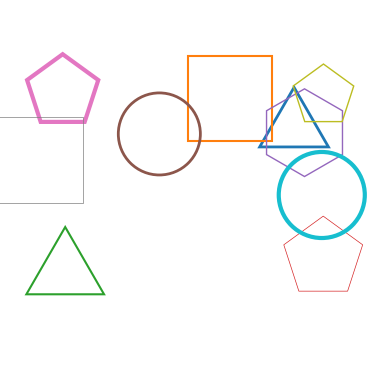[{"shape": "triangle", "thickness": 2, "radius": 0.52, "center": [0.764, 0.67]}, {"shape": "square", "thickness": 1.5, "radius": 0.55, "center": [0.597, 0.745]}, {"shape": "triangle", "thickness": 1.5, "radius": 0.58, "center": [0.169, 0.294]}, {"shape": "pentagon", "thickness": 0.5, "radius": 0.54, "center": [0.84, 0.331]}, {"shape": "hexagon", "thickness": 1, "radius": 0.57, "center": [0.791, 0.655]}, {"shape": "circle", "thickness": 2, "radius": 0.53, "center": [0.414, 0.652]}, {"shape": "pentagon", "thickness": 3, "radius": 0.49, "center": [0.163, 0.762]}, {"shape": "square", "thickness": 0.5, "radius": 0.56, "center": [0.104, 0.584]}, {"shape": "pentagon", "thickness": 1, "radius": 0.41, "center": [0.84, 0.751]}, {"shape": "circle", "thickness": 3, "radius": 0.56, "center": [0.836, 0.494]}]